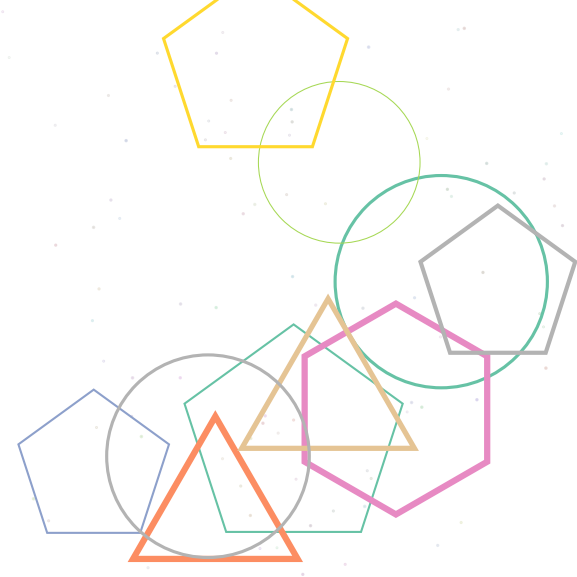[{"shape": "circle", "thickness": 1.5, "radius": 0.92, "center": [0.764, 0.511]}, {"shape": "pentagon", "thickness": 1, "radius": 0.99, "center": [0.508, 0.239]}, {"shape": "triangle", "thickness": 3, "radius": 0.82, "center": [0.373, 0.114]}, {"shape": "pentagon", "thickness": 1, "radius": 0.69, "center": [0.162, 0.187]}, {"shape": "hexagon", "thickness": 3, "radius": 0.91, "center": [0.686, 0.291]}, {"shape": "circle", "thickness": 0.5, "radius": 0.7, "center": [0.587, 0.718]}, {"shape": "pentagon", "thickness": 1.5, "radius": 0.84, "center": [0.443, 0.881]}, {"shape": "triangle", "thickness": 2.5, "radius": 0.86, "center": [0.568, 0.309]}, {"shape": "circle", "thickness": 1.5, "radius": 0.88, "center": [0.36, 0.209]}, {"shape": "pentagon", "thickness": 2, "radius": 0.7, "center": [0.862, 0.502]}]